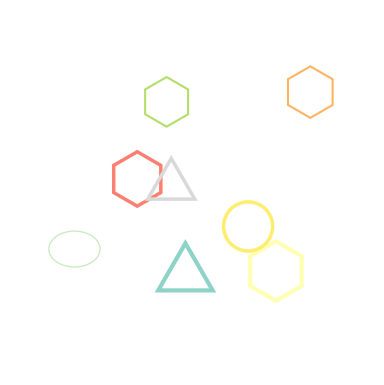[{"shape": "triangle", "thickness": 3, "radius": 0.41, "center": [0.482, 0.287]}, {"shape": "hexagon", "thickness": 3, "radius": 0.39, "center": [0.717, 0.296]}, {"shape": "hexagon", "thickness": 2.5, "radius": 0.35, "center": [0.357, 0.535]}, {"shape": "hexagon", "thickness": 1.5, "radius": 0.33, "center": [0.806, 0.761]}, {"shape": "hexagon", "thickness": 1.5, "radius": 0.32, "center": [0.433, 0.735]}, {"shape": "triangle", "thickness": 2.5, "radius": 0.35, "center": [0.445, 0.518]}, {"shape": "oval", "thickness": 1, "radius": 0.33, "center": [0.193, 0.353]}, {"shape": "circle", "thickness": 2.5, "radius": 0.32, "center": [0.644, 0.412]}]